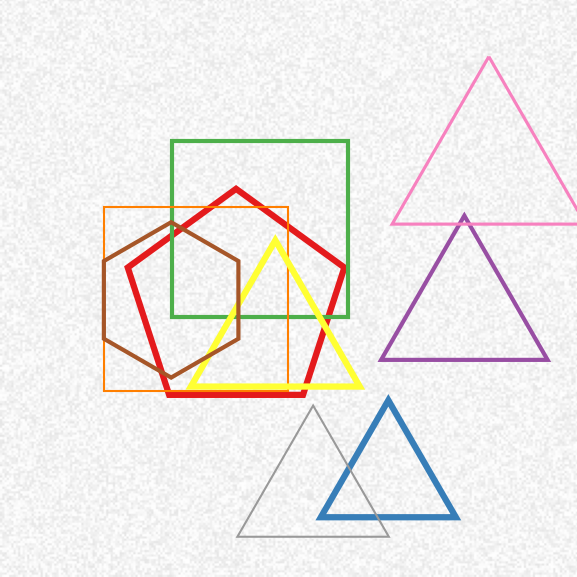[{"shape": "pentagon", "thickness": 3, "radius": 0.99, "center": [0.409, 0.475]}, {"shape": "triangle", "thickness": 3, "radius": 0.67, "center": [0.672, 0.171]}, {"shape": "square", "thickness": 2, "radius": 0.76, "center": [0.45, 0.602]}, {"shape": "triangle", "thickness": 2, "radius": 0.83, "center": [0.804, 0.459]}, {"shape": "square", "thickness": 1, "radius": 0.79, "center": [0.34, 0.481]}, {"shape": "triangle", "thickness": 3, "radius": 0.84, "center": [0.477, 0.414]}, {"shape": "hexagon", "thickness": 2, "radius": 0.67, "center": [0.296, 0.48]}, {"shape": "triangle", "thickness": 1.5, "radius": 0.97, "center": [0.846, 0.708]}, {"shape": "triangle", "thickness": 1, "radius": 0.76, "center": [0.542, 0.145]}]